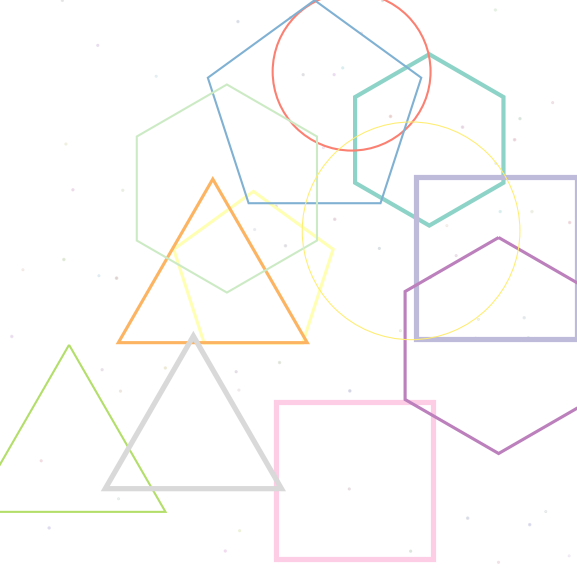[{"shape": "hexagon", "thickness": 2, "radius": 0.74, "center": [0.743, 0.757]}, {"shape": "pentagon", "thickness": 1.5, "radius": 0.73, "center": [0.439, 0.523]}, {"shape": "square", "thickness": 2.5, "radius": 0.7, "center": [0.86, 0.553]}, {"shape": "circle", "thickness": 1, "radius": 0.68, "center": [0.609, 0.875]}, {"shape": "pentagon", "thickness": 1, "radius": 0.97, "center": [0.545, 0.804]}, {"shape": "triangle", "thickness": 1.5, "radius": 0.94, "center": [0.368, 0.5]}, {"shape": "triangle", "thickness": 1, "radius": 0.96, "center": [0.12, 0.209]}, {"shape": "square", "thickness": 2.5, "radius": 0.68, "center": [0.614, 0.167]}, {"shape": "triangle", "thickness": 2.5, "radius": 0.88, "center": [0.335, 0.241]}, {"shape": "hexagon", "thickness": 1.5, "radius": 0.94, "center": [0.863, 0.401]}, {"shape": "hexagon", "thickness": 1, "radius": 0.9, "center": [0.393, 0.673]}, {"shape": "circle", "thickness": 0.5, "radius": 0.94, "center": [0.712, 0.599]}]